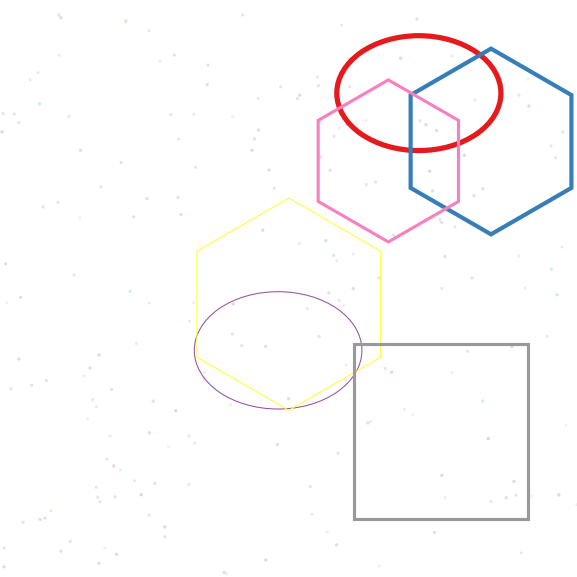[{"shape": "oval", "thickness": 2.5, "radius": 0.71, "center": [0.725, 0.838]}, {"shape": "hexagon", "thickness": 2, "radius": 0.8, "center": [0.85, 0.754]}, {"shape": "oval", "thickness": 0.5, "radius": 0.73, "center": [0.482, 0.392]}, {"shape": "hexagon", "thickness": 0.5, "radius": 0.92, "center": [0.5, 0.472]}, {"shape": "hexagon", "thickness": 1.5, "radius": 0.7, "center": [0.672, 0.72]}, {"shape": "square", "thickness": 1.5, "radius": 0.75, "center": [0.764, 0.252]}]